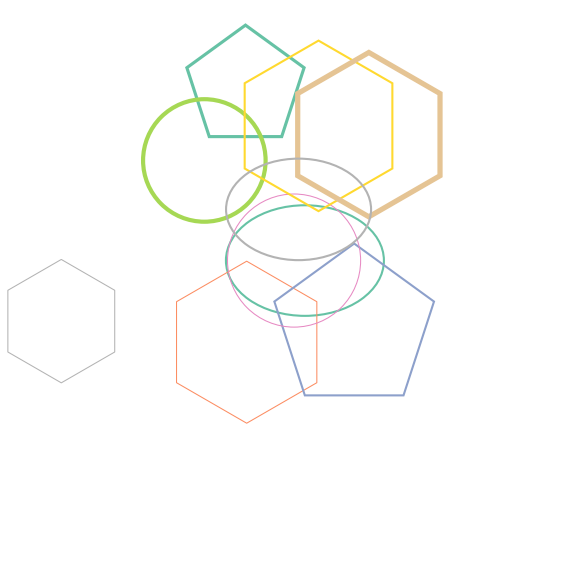[{"shape": "pentagon", "thickness": 1.5, "radius": 0.53, "center": [0.425, 0.849]}, {"shape": "oval", "thickness": 1, "radius": 0.68, "center": [0.528, 0.548]}, {"shape": "hexagon", "thickness": 0.5, "radius": 0.7, "center": [0.427, 0.407]}, {"shape": "pentagon", "thickness": 1, "radius": 0.73, "center": [0.613, 0.432]}, {"shape": "circle", "thickness": 0.5, "radius": 0.58, "center": [0.509, 0.548]}, {"shape": "circle", "thickness": 2, "radius": 0.53, "center": [0.354, 0.721]}, {"shape": "hexagon", "thickness": 1, "radius": 0.74, "center": [0.552, 0.781]}, {"shape": "hexagon", "thickness": 2.5, "radius": 0.71, "center": [0.639, 0.766]}, {"shape": "oval", "thickness": 1, "radius": 0.63, "center": [0.517, 0.637]}, {"shape": "hexagon", "thickness": 0.5, "radius": 0.53, "center": [0.106, 0.443]}]